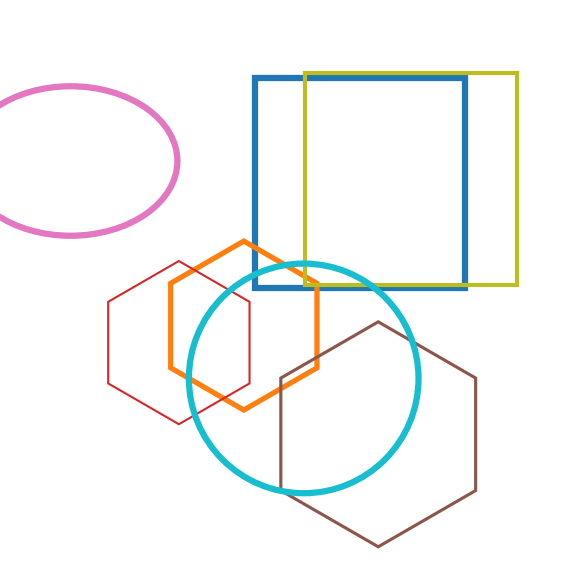[{"shape": "square", "thickness": 3, "radius": 0.91, "center": [0.623, 0.682]}, {"shape": "hexagon", "thickness": 2.5, "radius": 0.73, "center": [0.422, 0.435]}, {"shape": "hexagon", "thickness": 1, "radius": 0.71, "center": [0.31, 0.406]}, {"shape": "hexagon", "thickness": 1.5, "radius": 0.97, "center": [0.655, 0.247]}, {"shape": "oval", "thickness": 3, "radius": 0.92, "center": [0.122, 0.72]}, {"shape": "square", "thickness": 2, "radius": 0.92, "center": [0.712, 0.689]}, {"shape": "circle", "thickness": 3, "radius": 0.99, "center": [0.526, 0.344]}]